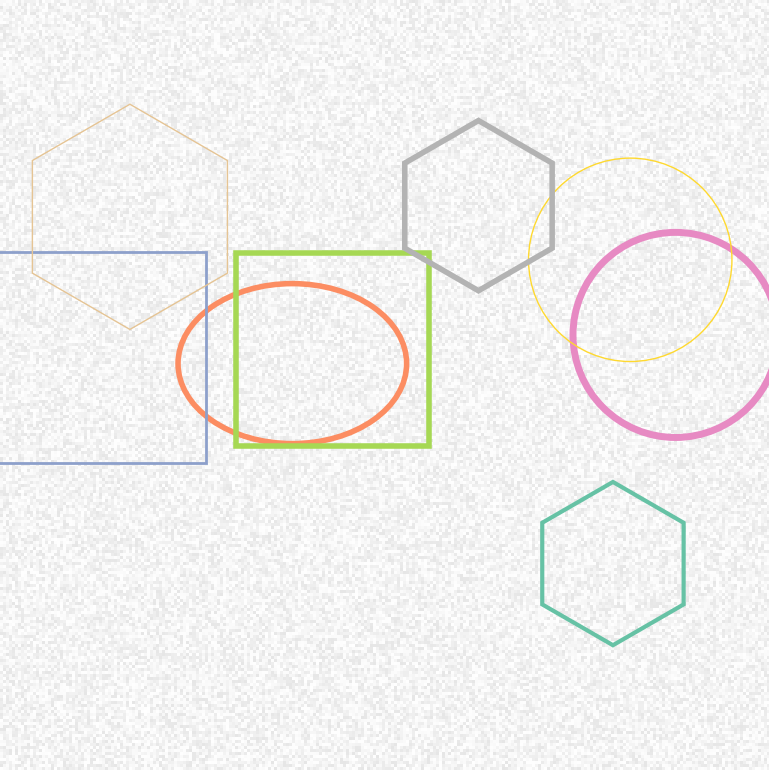[{"shape": "hexagon", "thickness": 1.5, "radius": 0.53, "center": [0.796, 0.268]}, {"shape": "oval", "thickness": 2, "radius": 0.74, "center": [0.38, 0.528]}, {"shape": "square", "thickness": 1, "radius": 0.68, "center": [0.131, 0.536]}, {"shape": "circle", "thickness": 2.5, "radius": 0.67, "center": [0.877, 0.565]}, {"shape": "square", "thickness": 2, "radius": 0.63, "center": [0.432, 0.546]}, {"shape": "circle", "thickness": 0.5, "radius": 0.66, "center": [0.818, 0.663]}, {"shape": "hexagon", "thickness": 0.5, "radius": 0.73, "center": [0.169, 0.718]}, {"shape": "hexagon", "thickness": 2, "radius": 0.55, "center": [0.621, 0.733]}]